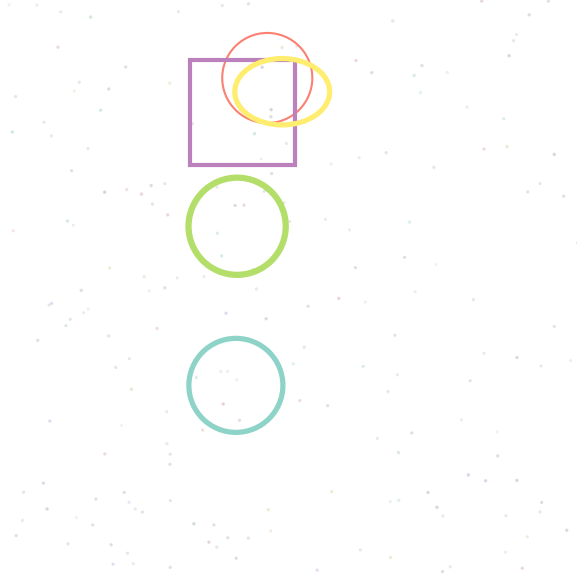[{"shape": "circle", "thickness": 2.5, "radius": 0.41, "center": [0.408, 0.332]}, {"shape": "circle", "thickness": 1, "radius": 0.39, "center": [0.463, 0.864]}, {"shape": "circle", "thickness": 3, "radius": 0.42, "center": [0.411, 0.607]}, {"shape": "square", "thickness": 2, "radius": 0.45, "center": [0.419, 0.805]}, {"shape": "oval", "thickness": 2.5, "radius": 0.41, "center": [0.489, 0.84]}]